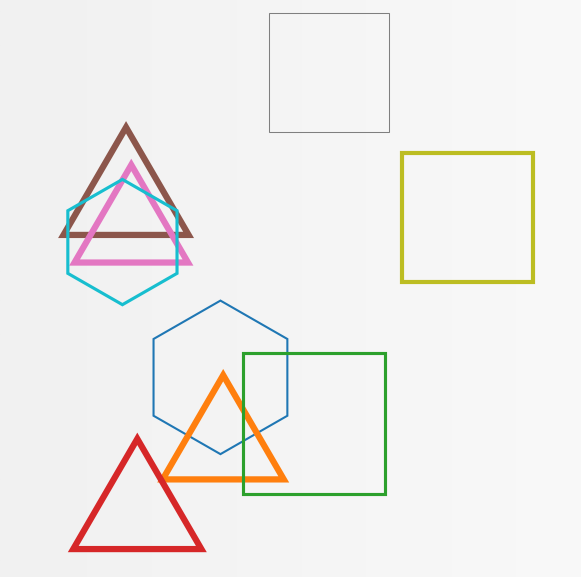[{"shape": "hexagon", "thickness": 1, "radius": 0.66, "center": [0.379, 0.346]}, {"shape": "triangle", "thickness": 3, "radius": 0.6, "center": [0.384, 0.229]}, {"shape": "square", "thickness": 1.5, "radius": 0.61, "center": [0.54, 0.265]}, {"shape": "triangle", "thickness": 3, "radius": 0.64, "center": [0.236, 0.112]}, {"shape": "triangle", "thickness": 3, "radius": 0.62, "center": [0.217, 0.654]}, {"shape": "triangle", "thickness": 3, "radius": 0.56, "center": [0.226, 0.601]}, {"shape": "square", "thickness": 0.5, "radius": 0.52, "center": [0.566, 0.874]}, {"shape": "square", "thickness": 2, "radius": 0.56, "center": [0.805, 0.623]}, {"shape": "hexagon", "thickness": 1.5, "radius": 0.54, "center": [0.211, 0.58]}]